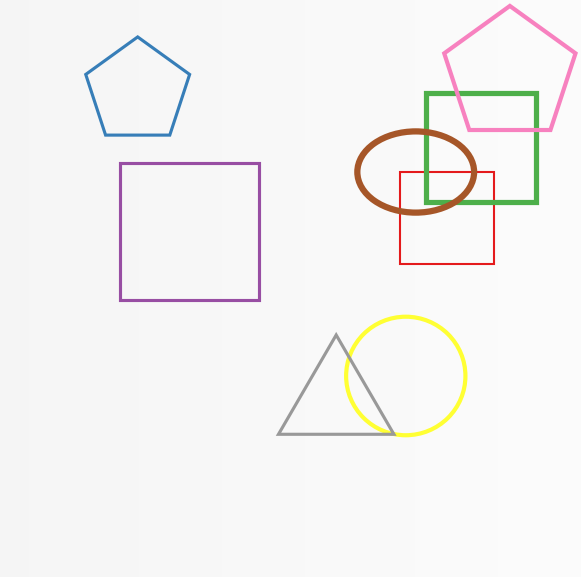[{"shape": "square", "thickness": 1, "radius": 0.4, "center": [0.769, 0.622]}, {"shape": "pentagon", "thickness": 1.5, "radius": 0.47, "center": [0.237, 0.841]}, {"shape": "square", "thickness": 2.5, "radius": 0.47, "center": [0.828, 0.743]}, {"shape": "square", "thickness": 1.5, "radius": 0.6, "center": [0.326, 0.598]}, {"shape": "circle", "thickness": 2, "radius": 0.51, "center": [0.698, 0.348]}, {"shape": "oval", "thickness": 3, "radius": 0.5, "center": [0.715, 0.701]}, {"shape": "pentagon", "thickness": 2, "radius": 0.59, "center": [0.877, 0.87]}, {"shape": "triangle", "thickness": 1.5, "radius": 0.57, "center": [0.578, 0.304]}]